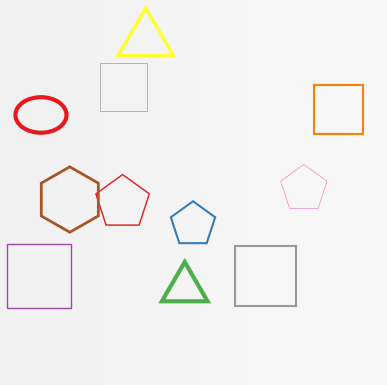[{"shape": "pentagon", "thickness": 1, "radius": 0.36, "center": [0.316, 0.474]}, {"shape": "oval", "thickness": 3, "radius": 0.33, "center": [0.106, 0.701]}, {"shape": "pentagon", "thickness": 1.5, "radius": 0.3, "center": [0.498, 0.417]}, {"shape": "triangle", "thickness": 3, "radius": 0.34, "center": [0.477, 0.251]}, {"shape": "square", "thickness": 1, "radius": 0.41, "center": [0.101, 0.284]}, {"shape": "square", "thickness": 1.5, "radius": 0.32, "center": [0.873, 0.717]}, {"shape": "triangle", "thickness": 2.5, "radius": 0.41, "center": [0.376, 0.897]}, {"shape": "hexagon", "thickness": 2, "radius": 0.43, "center": [0.18, 0.482]}, {"shape": "pentagon", "thickness": 0.5, "radius": 0.31, "center": [0.784, 0.51]}, {"shape": "square", "thickness": 1.5, "radius": 0.39, "center": [0.685, 0.284]}, {"shape": "square", "thickness": 0.5, "radius": 0.31, "center": [0.319, 0.775]}]